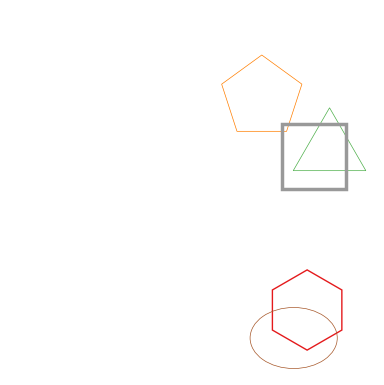[{"shape": "hexagon", "thickness": 1, "radius": 0.52, "center": [0.798, 0.195]}, {"shape": "triangle", "thickness": 0.5, "radius": 0.54, "center": [0.856, 0.611]}, {"shape": "pentagon", "thickness": 0.5, "radius": 0.55, "center": [0.68, 0.748]}, {"shape": "oval", "thickness": 0.5, "radius": 0.57, "center": [0.763, 0.122]}, {"shape": "square", "thickness": 2.5, "radius": 0.42, "center": [0.815, 0.593]}]